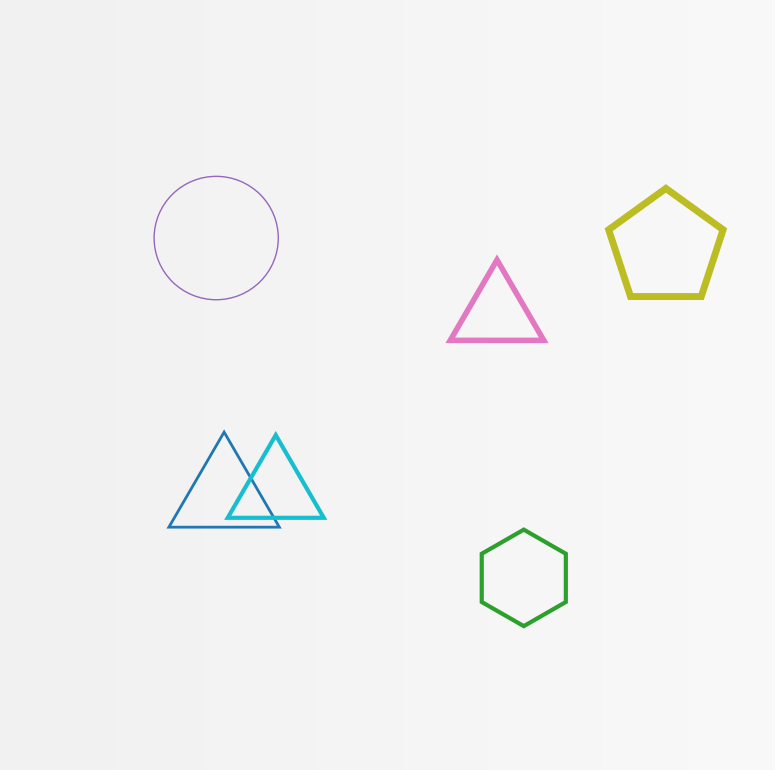[{"shape": "triangle", "thickness": 1, "radius": 0.41, "center": [0.289, 0.357]}, {"shape": "hexagon", "thickness": 1.5, "radius": 0.31, "center": [0.676, 0.25]}, {"shape": "circle", "thickness": 0.5, "radius": 0.4, "center": [0.279, 0.691]}, {"shape": "triangle", "thickness": 2, "radius": 0.35, "center": [0.641, 0.593]}, {"shape": "pentagon", "thickness": 2.5, "radius": 0.39, "center": [0.859, 0.678]}, {"shape": "triangle", "thickness": 1.5, "radius": 0.36, "center": [0.356, 0.363]}]